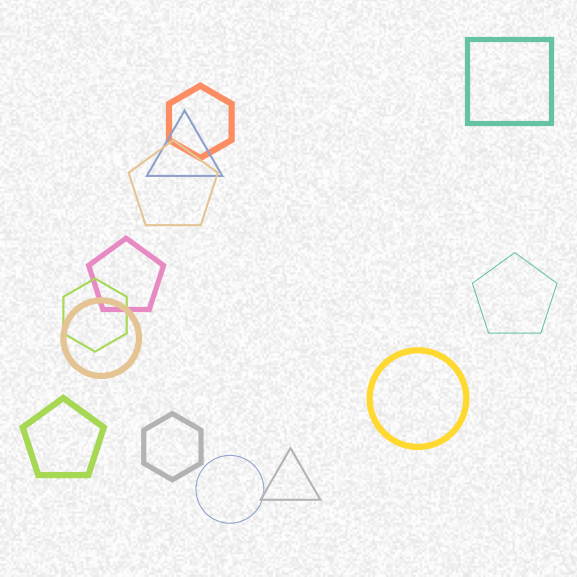[{"shape": "pentagon", "thickness": 0.5, "radius": 0.39, "center": [0.891, 0.485]}, {"shape": "square", "thickness": 2.5, "radius": 0.36, "center": [0.882, 0.859]}, {"shape": "hexagon", "thickness": 3, "radius": 0.31, "center": [0.347, 0.788]}, {"shape": "triangle", "thickness": 1, "radius": 0.38, "center": [0.32, 0.732]}, {"shape": "circle", "thickness": 0.5, "radius": 0.29, "center": [0.398, 0.152]}, {"shape": "pentagon", "thickness": 2.5, "radius": 0.34, "center": [0.218, 0.518]}, {"shape": "hexagon", "thickness": 1, "radius": 0.32, "center": [0.165, 0.454]}, {"shape": "pentagon", "thickness": 3, "radius": 0.37, "center": [0.11, 0.236]}, {"shape": "circle", "thickness": 3, "radius": 0.42, "center": [0.724, 0.309]}, {"shape": "circle", "thickness": 3, "radius": 0.33, "center": [0.175, 0.414]}, {"shape": "pentagon", "thickness": 1, "radius": 0.41, "center": [0.3, 0.675]}, {"shape": "hexagon", "thickness": 2.5, "radius": 0.29, "center": [0.299, 0.226]}, {"shape": "triangle", "thickness": 1, "radius": 0.3, "center": [0.503, 0.164]}]